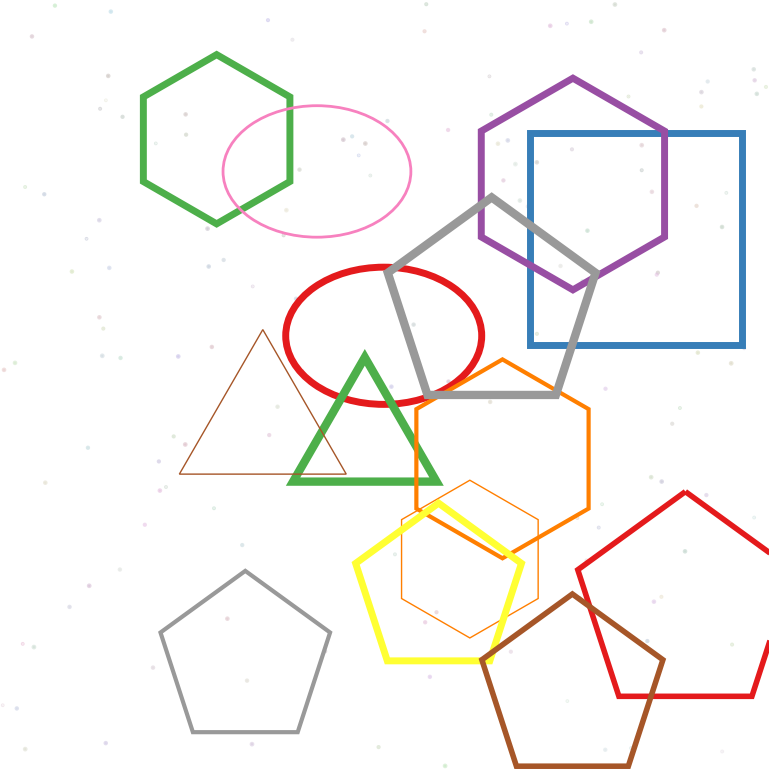[{"shape": "pentagon", "thickness": 2, "radius": 0.73, "center": [0.89, 0.215]}, {"shape": "oval", "thickness": 2.5, "radius": 0.64, "center": [0.498, 0.564]}, {"shape": "square", "thickness": 2.5, "radius": 0.69, "center": [0.826, 0.69]}, {"shape": "triangle", "thickness": 3, "radius": 0.54, "center": [0.474, 0.428]}, {"shape": "hexagon", "thickness": 2.5, "radius": 0.55, "center": [0.281, 0.819]}, {"shape": "hexagon", "thickness": 2.5, "radius": 0.69, "center": [0.744, 0.761]}, {"shape": "hexagon", "thickness": 1.5, "radius": 0.65, "center": [0.653, 0.404]}, {"shape": "hexagon", "thickness": 0.5, "radius": 0.51, "center": [0.61, 0.274]}, {"shape": "pentagon", "thickness": 2.5, "radius": 0.57, "center": [0.57, 0.233]}, {"shape": "triangle", "thickness": 0.5, "radius": 0.63, "center": [0.341, 0.447]}, {"shape": "pentagon", "thickness": 2, "radius": 0.62, "center": [0.743, 0.105]}, {"shape": "oval", "thickness": 1, "radius": 0.61, "center": [0.412, 0.777]}, {"shape": "pentagon", "thickness": 1.5, "radius": 0.58, "center": [0.319, 0.143]}, {"shape": "pentagon", "thickness": 3, "radius": 0.71, "center": [0.639, 0.602]}]